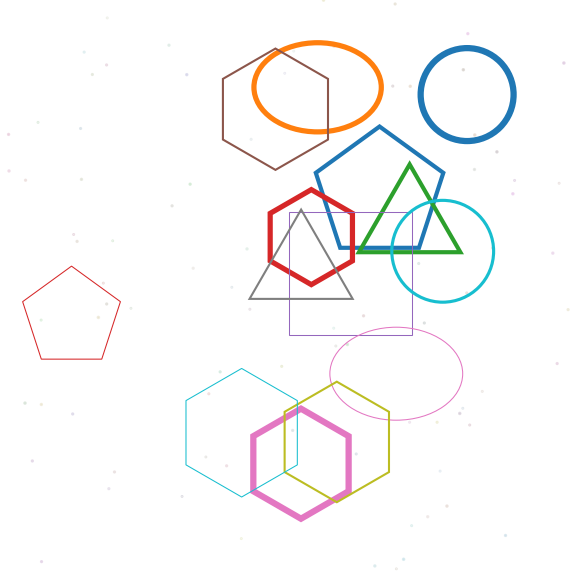[{"shape": "pentagon", "thickness": 2, "radius": 0.58, "center": [0.657, 0.664]}, {"shape": "circle", "thickness": 3, "radius": 0.4, "center": [0.809, 0.835]}, {"shape": "oval", "thickness": 2.5, "radius": 0.55, "center": [0.55, 0.848]}, {"shape": "triangle", "thickness": 2, "radius": 0.51, "center": [0.709, 0.613]}, {"shape": "pentagon", "thickness": 0.5, "radius": 0.45, "center": [0.124, 0.449]}, {"shape": "hexagon", "thickness": 2.5, "radius": 0.41, "center": [0.539, 0.589]}, {"shape": "square", "thickness": 0.5, "radius": 0.53, "center": [0.607, 0.526]}, {"shape": "hexagon", "thickness": 1, "radius": 0.53, "center": [0.477, 0.81]}, {"shape": "oval", "thickness": 0.5, "radius": 0.58, "center": [0.686, 0.352]}, {"shape": "hexagon", "thickness": 3, "radius": 0.48, "center": [0.521, 0.196]}, {"shape": "triangle", "thickness": 1, "radius": 0.52, "center": [0.521, 0.533]}, {"shape": "hexagon", "thickness": 1, "radius": 0.52, "center": [0.583, 0.234]}, {"shape": "hexagon", "thickness": 0.5, "radius": 0.56, "center": [0.418, 0.25]}, {"shape": "circle", "thickness": 1.5, "radius": 0.44, "center": [0.767, 0.564]}]